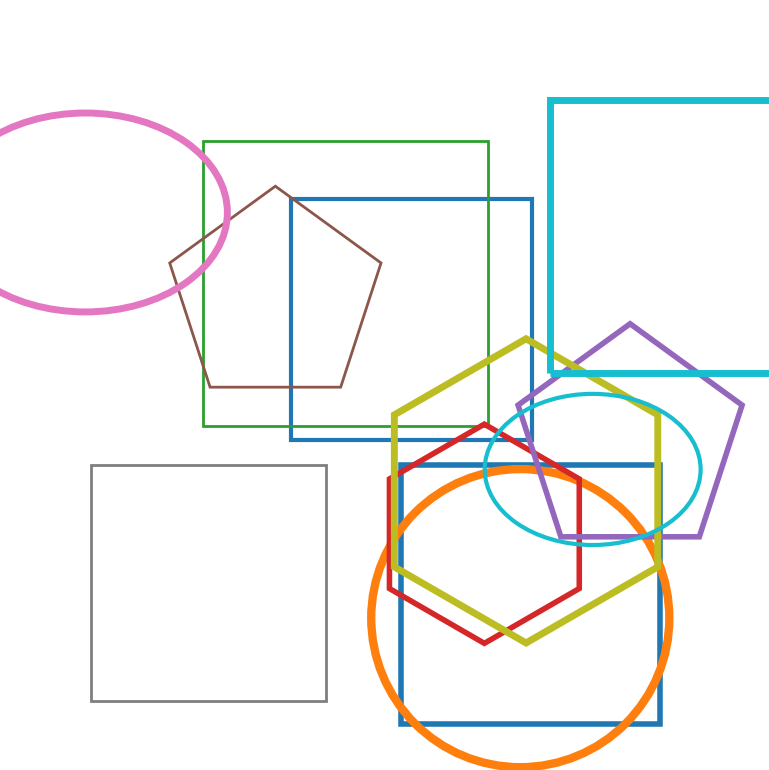[{"shape": "square", "thickness": 2, "radius": 0.84, "center": [0.689, 0.228]}, {"shape": "square", "thickness": 1.5, "radius": 0.78, "center": [0.535, 0.585]}, {"shape": "circle", "thickness": 3, "radius": 0.97, "center": [0.676, 0.197]}, {"shape": "square", "thickness": 1, "radius": 0.92, "center": [0.449, 0.632]}, {"shape": "hexagon", "thickness": 2, "radius": 0.71, "center": [0.629, 0.307]}, {"shape": "pentagon", "thickness": 2, "radius": 0.76, "center": [0.818, 0.427]}, {"shape": "pentagon", "thickness": 1, "radius": 0.72, "center": [0.358, 0.614]}, {"shape": "oval", "thickness": 2.5, "radius": 0.92, "center": [0.111, 0.724]}, {"shape": "square", "thickness": 1, "radius": 0.76, "center": [0.271, 0.243]}, {"shape": "hexagon", "thickness": 2.5, "radius": 0.99, "center": [0.683, 0.362]}, {"shape": "square", "thickness": 2.5, "radius": 0.89, "center": [0.892, 0.693]}, {"shape": "oval", "thickness": 1.5, "radius": 0.7, "center": [0.77, 0.39]}]